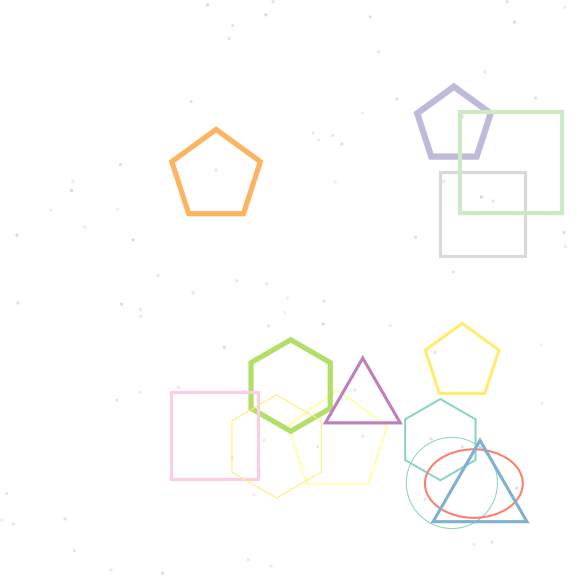[{"shape": "hexagon", "thickness": 1, "radius": 0.35, "center": [0.763, 0.238]}, {"shape": "circle", "thickness": 0.5, "radius": 0.39, "center": [0.782, 0.163]}, {"shape": "pentagon", "thickness": 1, "radius": 0.45, "center": [0.585, 0.234]}, {"shape": "pentagon", "thickness": 3, "radius": 0.33, "center": [0.786, 0.782]}, {"shape": "oval", "thickness": 1, "radius": 0.42, "center": [0.821, 0.162]}, {"shape": "triangle", "thickness": 1.5, "radius": 0.47, "center": [0.831, 0.143]}, {"shape": "pentagon", "thickness": 2.5, "radius": 0.4, "center": [0.374, 0.694]}, {"shape": "hexagon", "thickness": 2.5, "radius": 0.4, "center": [0.503, 0.332]}, {"shape": "square", "thickness": 1.5, "radius": 0.38, "center": [0.372, 0.245]}, {"shape": "square", "thickness": 1.5, "radius": 0.36, "center": [0.835, 0.629]}, {"shape": "triangle", "thickness": 1.5, "radius": 0.37, "center": [0.628, 0.304]}, {"shape": "square", "thickness": 2, "radius": 0.44, "center": [0.885, 0.718]}, {"shape": "pentagon", "thickness": 1.5, "radius": 0.33, "center": [0.8, 0.372]}, {"shape": "hexagon", "thickness": 0.5, "radius": 0.45, "center": [0.479, 0.226]}]